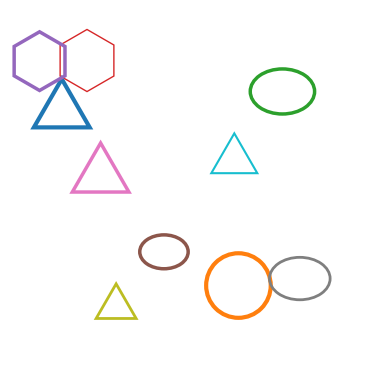[{"shape": "triangle", "thickness": 3, "radius": 0.42, "center": [0.16, 0.711]}, {"shape": "circle", "thickness": 3, "radius": 0.42, "center": [0.619, 0.258]}, {"shape": "oval", "thickness": 2.5, "radius": 0.42, "center": [0.734, 0.762]}, {"shape": "hexagon", "thickness": 1, "radius": 0.4, "center": [0.226, 0.843]}, {"shape": "hexagon", "thickness": 2.5, "radius": 0.38, "center": [0.103, 0.841]}, {"shape": "oval", "thickness": 2.5, "radius": 0.31, "center": [0.426, 0.346]}, {"shape": "triangle", "thickness": 2.5, "radius": 0.42, "center": [0.261, 0.544]}, {"shape": "oval", "thickness": 2, "radius": 0.39, "center": [0.779, 0.276]}, {"shape": "triangle", "thickness": 2, "radius": 0.3, "center": [0.302, 0.203]}, {"shape": "triangle", "thickness": 1.5, "radius": 0.34, "center": [0.609, 0.585]}]